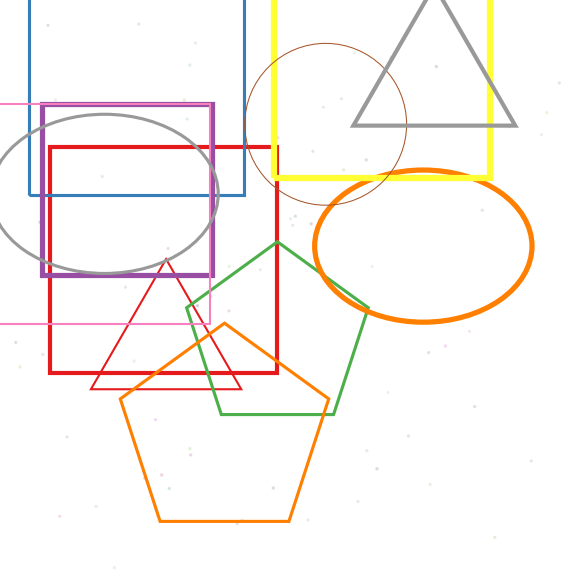[{"shape": "triangle", "thickness": 1, "radius": 0.75, "center": [0.288, 0.4]}, {"shape": "square", "thickness": 2, "radius": 0.98, "center": [0.283, 0.549]}, {"shape": "square", "thickness": 1.5, "radius": 0.93, "center": [0.236, 0.847]}, {"shape": "pentagon", "thickness": 1.5, "radius": 0.83, "center": [0.48, 0.415]}, {"shape": "square", "thickness": 2.5, "radius": 0.74, "center": [0.22, 0.671]}, {"shape": "pentagon", "thickness": 1.5, "radius": 0.95, "center": [0.389, 0.25]}, {"shape": "oval", "thickness": 2.5, "radius": 0.94, "center": [0.733, 0.573]}, {"shape": "square", "thickness": 3, "radius": 0.94, "center": [0.661, 0.879]}, {"shape": "circle", "thickness": 0.5, "radius": 0.7, "center": [0.564, 0.784]}, {"shape": "square", "thickness": 1, "radius": 0.96, "center": [0.172, 0.628]}, {"shape": "triangle", "thickness": 2, "radius": 0.81, "center": [0.752, 0.863]}, {"shape": "oval", "thickness": 1.5, "radius": 0.98, "center": [0.181, 0.663]}]